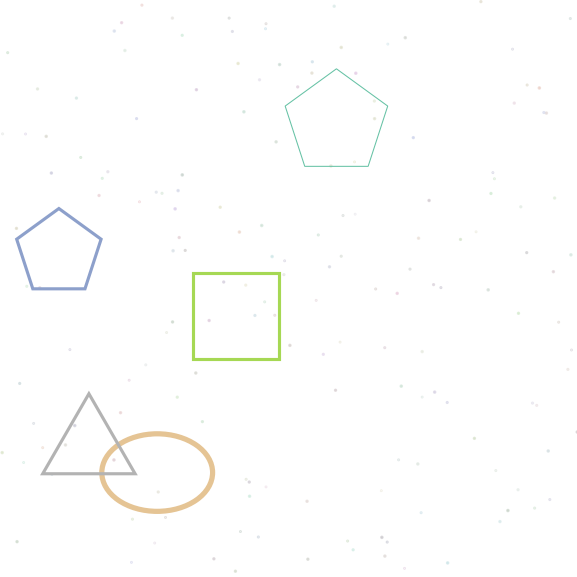[{"shape": "pentagon", "thickness": 0.5, "radius": 0.47, "center": [0.583, 0.787]}, {"shape": "pentagon", "thickness": 1.5, "radius": 0.38, "center": [0.102, 0.561]}, {"shape": "square", "thickness": 1.5, "radius": 0.37, "center": [0.409, 0.452]}, {"shape": "oval", "thickness": 2.5, "radius": 0.48, "center": [0.272, 0.181]}, {"shape": "triangle", "thickness": 1.5, "radius": 0.46, "center": [0.154, 0.225]}]